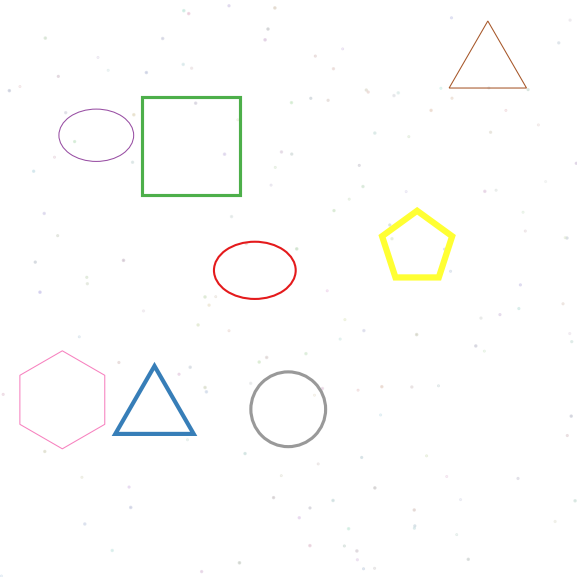[{"shape": "oval", "thickness": 1, "radius": 0.35, "center": [0.441, 0.531]}, {"shape": "triangle", "thickness": 2, "radius": 0.39, "center": [0.268, 0.287]}, {"shape": "square", "thickness": 1.5, "radius": 0.42, "center": [0.331, 0.747]}, {"shape": "oval", "thickness": 0.5, "radius": 0.32, "center": [0.167, 0.765]}, {"shape": "pentagon", "thickness": 3, "radius": 0.32, "center": [0.722, 0.57]}, {"shape": "triangle", "thickness": 0.5, "radius": 0.39, "center": [0.845, 0.885]}, {"shape": "hexagon", "thickness": 0.5, "radius": 0.42, "center": [0.108, 0.307]}, {"shape": "circle", "thickness": 1.5, "radius": 0.32, "center": [0.499, 0.29]}]